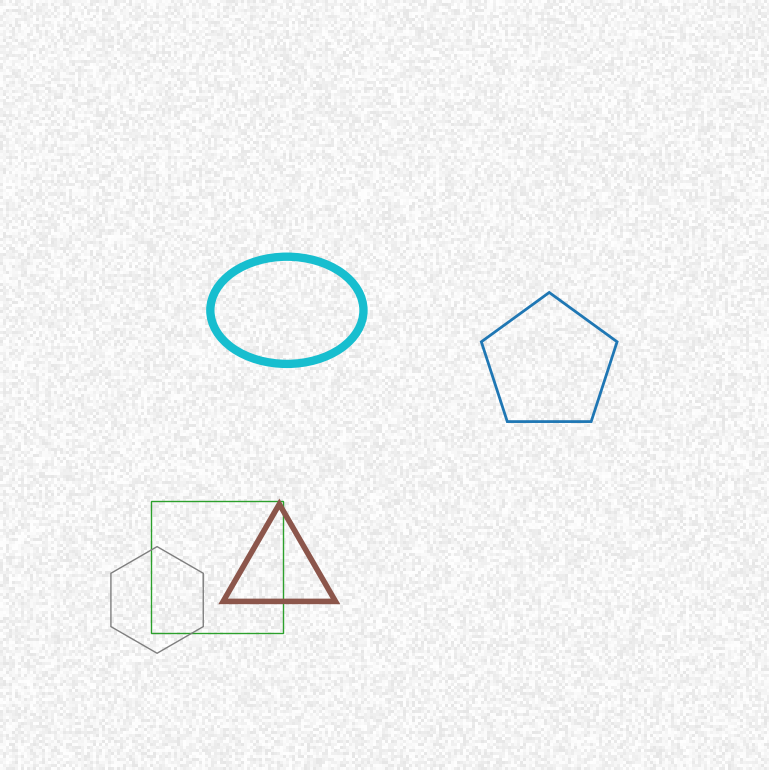[{"shape": "pentagon", "thickness": 1, "radius": 0.46, "center": [0.713, 0.527]}, {"shape": "square", "thickness": 0.5, "radius": 0.43, "center": [0.282, 0.263]}, {"shape": "triangle", "thickness": 2, "radius": 0.42, "center": [0.363, 0.261]}, {"shape": "hexagon", "thickness": 0.5, "radius": 0.35, "center": [0.204, 0.221]}, {"shape": "oval", "thickness": 3, "radius": 0.5, "center": [0.373, 0.597]}]